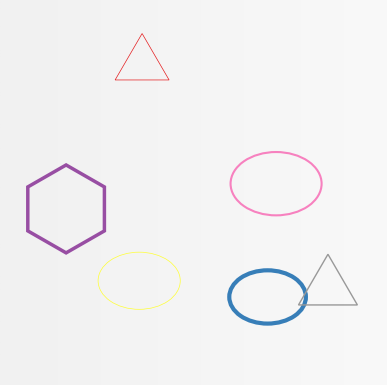[{"shape": "triangle", "thickness": 0.5, "radius": 0.4, "center": [0.367, 0.833]}, {"shape": "oval", "thickness": 3, "radius": 0.49, "center": [0.691, 0.229]}, {"shape": "hexagon", "thickness": 2.5, "radius": 0.57, "center": [0.171, 0.457]}, {"shape": "oval", "thickness": 0.5, "radius": 0.53, "center": [0.359, 0.271]}, {"shape": "oval", "thickness": 1.5, "radius": 0.59, "center": [0.712, 0.523]}, {"shape": "triangle", "thickness": 1, "radius": 0.44, "center": [0.846, 0.252]}]